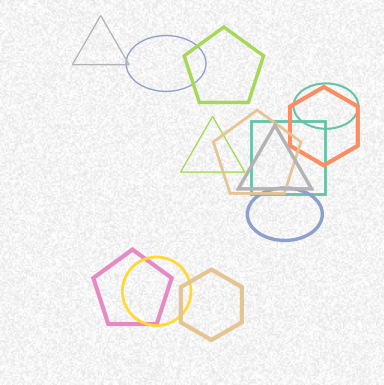[{"shape": "oval", "thickness": 1.5, "radius": 0.42, "center": [0.847, 0.724]}, {"shape": "square", "thickness": 2, "radius": 0.48, "center": [0.748, 0.592]}, {"shape": "hexagon", "thickness": 3, "radius": 0.51, "center": [0.841, 0.672]}, {"shape": "oval", "thickness": 1, "radius": 0.52, "center": [0.431, 0.835]}, {"shape": "oval", "thickness": 2.5, "radius": 0.49, "center": [0.74, 0.444]}, {"shape": "pentagon", "thickness": 3, "radius": 0.53, "center": [0.344, 0.245]}, {"shape": "triangle", "thickness": 1, "radius": 0.48, "center": [0.552, 0.601]}, {"shape": "pentagon", "thickness": 2.5, "radius": 0.54, "center": [0.581, 0.821]}, {"shape": "circle", "thickness": 2, "radius": 0.45, "center": [0.407, 0.243]}, {"shape": "pentagon", "thickness": 2, "radius": 0.6, "center": [0.668, 0.594]}, {"shape": "hexagon", "thickness": 3, "radius": 0.46, "center": [0.549, 0.208]}, {"shape": "triangle", "thickness": 1, "radius": 0.43, "center": [0.262, 0.875]}, {"shape": "triangle", "thickness": 2.5, "radius": 0.55, "center": [0.714, 0.564]}]